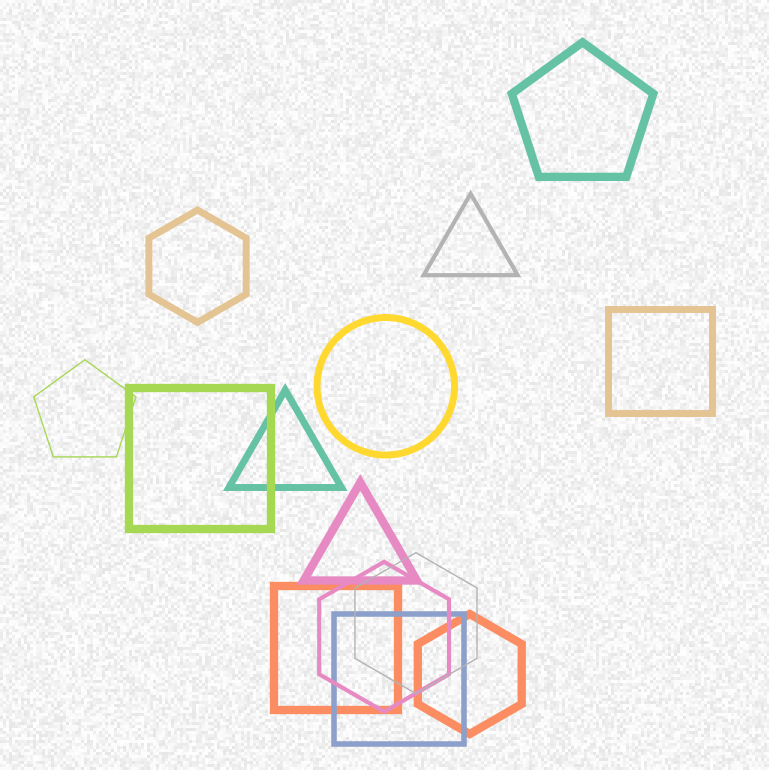[{"shape": "triangle", "thickness": 2.5, "radius": 0.42, "center": [0.37, 0.409]}, {"shape": "pentagon", "thickness": 3, "radius": 0.48, "center": [0.757, 0.848]}, {"shape": "square", "thickness": 3, "radius": 0.4, "center": [0.436, 0.159]}, {"shape": "hexagon", "thickness": 3, "radius": 0.39, "center": [0.61, 0.125]}, {"shape": "square", "thickness": 2, "radius": 0.42, "center": [0.518, 0.118]}, {"shape": "triangle", "thickness": 3, "radius": 0.42, "center": [0.468, 0.289]}, {"shape": "hexagon", "thickness": 1.5, "radius": 0.49, "center": [0.499, 0.173]}, {"shape": "square", "thickness": 3, "radius": 0.46, "center": [0.26, 0.405]}, {"shape": "pentagon", "thickness": 0.5, "radius": 0.35, "center": [0.11, 0.463]}, {"shape": "circle", "thickness": 2.5, "radius": 0.45, "center": [0.501, 0.498]}, {"shape": "hexagon", "thickness": 2.5, "radius": 0.36, "center": [0.257, 0.654]}, {"shape": "square", "thickness": 2.5, "radius": 0.34, "center": [0.857, 0.531]}, {"shape": "triangle", "thickness": 1.5, "radius": 0.35, "center": [0.611, 0.678]}, {"shape": "hexagon", "thickness": 0.5, "radius": 0.46, "center": [0.54, 0.191]}]